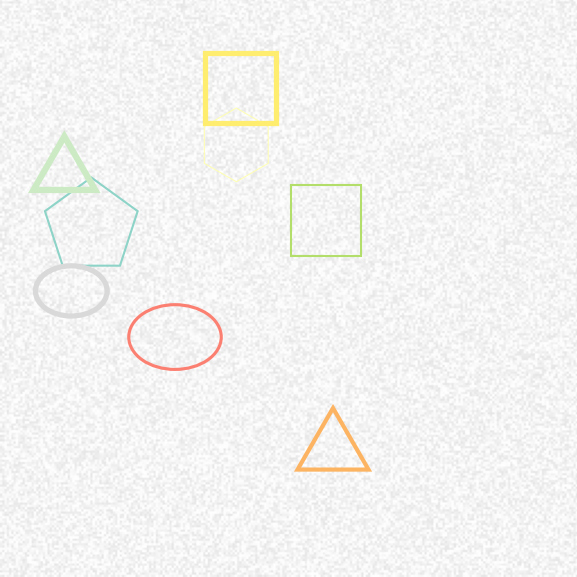[{"shape": "pentagon", "thickness": 1, "radius": 0.42, "center": [0.158, 0.607]}, {"shape": "hexagon", "thickness": 0.5, "radius": 0.32, "center": [0.409, 0.748]}, {"shape": "oval", "thickness": 1.5, "radius": 0.4, "center": [0.303, 0.415]}, {"shape": "triangle", "thickness": 2, "radius": 0.35, "center": [0.577, 0.222]}, {"shape": "square", "thickness": 1, "radius": 0.31, "center": [0.564, 0.617]}, {"shape": "oval", "thickness": 2.5, "radius": 0.31, "center": [0.123, 0.495]}, {"shape": "triangle", "thickness": 3, "radius": 0.31, "center": [0.111, 0.701]}, {"shape": "square", "thickness": 2.5, "radius": 0.31, "center": [0.416, 0.847]}]